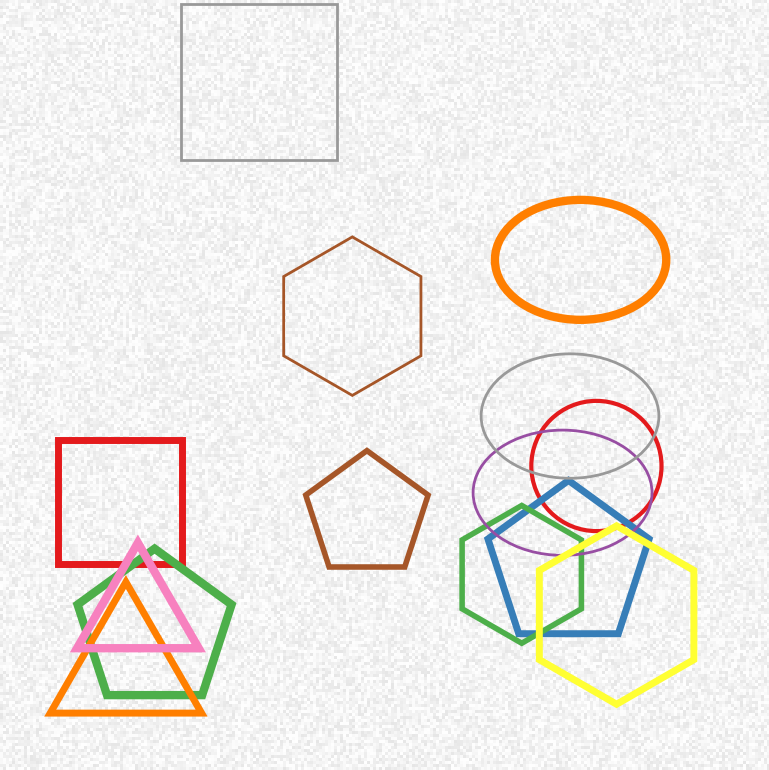[{"shape": "square", "thickness": 2.5, "radius": 0.4, "center": [0.156, 0.348]}, {"shape": "circle", "thickness": 1.5, "radius": 0.42, "center": [0.775, 0.395]}, {"shape": "pentagon", "thickness": 2.5, "radius": 0.55, "center": [0.738, 0.266]}, {"shape": "pentagon", "thickness": 3, "radius": 0.53, "center": [0.201, 0.182]}, {"shape": "hexagon", "thickness": 2, "radius": 0.45, "center": [0.678, 0.254]}, {"shape": "oval", "thickness": 1, "radius": 0.58, "center": [0.731, 0.36]}, {"shape": "triangle", "thickness": 2.5, "radius": 0.57, "center": [0.164, 0.131]}, {"shape": "oval", "thickness": 3, "radius": 0.56, "center": [0.754, 0.663]}, {"shape": "hexagon", "thickness": 2.5, "radius": 0.58, "center": [0.801, 0.201]}, {"shape": "hexagon", "thickness": 1, "radius": 0.51, "center": [0.458, 0.589]}, {"shape": "pentagon", "thickness": 2, "radius": 0.42, "center": [0.477, 0.331]}, {"shape": "triangle", "thickness": 3, "radius": 0.46, "center": [0.179, 0.204]}, {"shape": "square", "thickness": 1, "radius": 0.51, "center": [0.337, 0.893]}, {"shape": "oval", "thickness": 1, "radius": 0.58, "center": [0.74, 0.46]}]